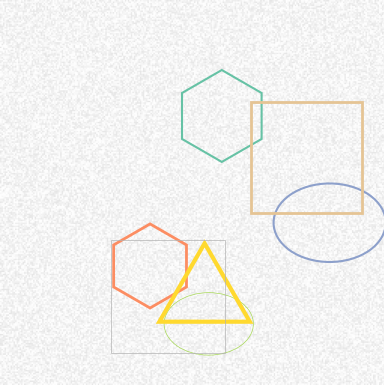[{"shape": "hexagon", "thickness": 1.5, "radius": 0.6, "center": [0.576, 0.699]}, {"shape": "hexagon", "thickness": 2, "radius": 0.55, "center": [0.39, 0.309]}, {"shape": "oval", "thickness": 1.5, "radius": 0.73, "center": [0.856, 0.421]}, {"shape": "oval", "thickness": 0.5, "radius": 0.58, "center": [0.542, 0.159]}, {"shape": "triangle", "thickness": 3, "radius": 0.68, "center": [0.531, 0.232]}, {"shape": "square", "thickness": 2, "radius": 0.72, "center": [0.796, 0.591]}, {"shape": "square", "thickness": 0.5, "radius": 0.74, "center": [0.437, 0.23]}]